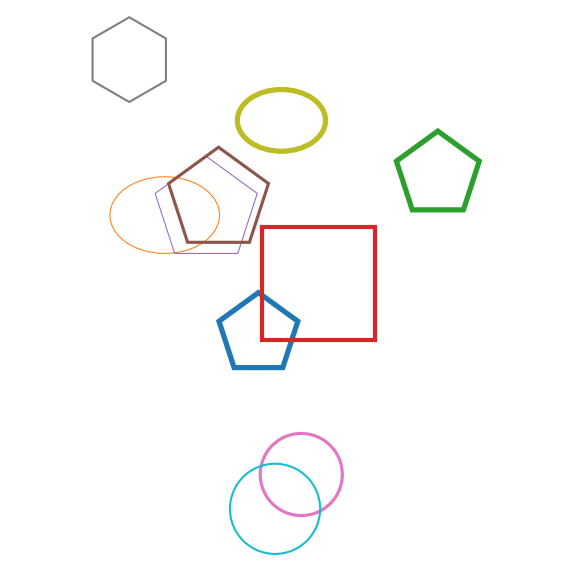[{"shape": "pentagon", "thickness": 2.5, "radius": 0.36, "center": [0.447, 0.421]}, {"shape": "oval", "thickness": 0.5, "radius": 0.47, "center": [0.285, 0.627]}, {"shape": "pentagon", "thickness": 2.5, "radius": 0.38, "center": [0.758, 0.697]}, {"shape": "square", "thickness": 2, "radius": 0.49, "center": [0.551, 0.509]}, {"shape": "pentagon", "thickness": 0.5, "radius": 0.46, "center": [0.357, 0.635]}, {"shape": "pentagon", "thickness": 1.5, "radius": 0.46, "center": [0.378, 0.653]}, {"shape": "circle", "thickness": 1.5, "radius": 0.36, "center": [0.522, 0.177]}, {"shape": "hexagon", "thickness": 1, "radius": 0.37, "center": [0.224, 0.896]}, {"shape": "oval", "thickness": 2.5, "radius": 0.38, "center": [0.487, 0.791]}, {"shape": "circle", "thickness": 1, "radius": 0.39, "center": [0.476, 0.118]}]